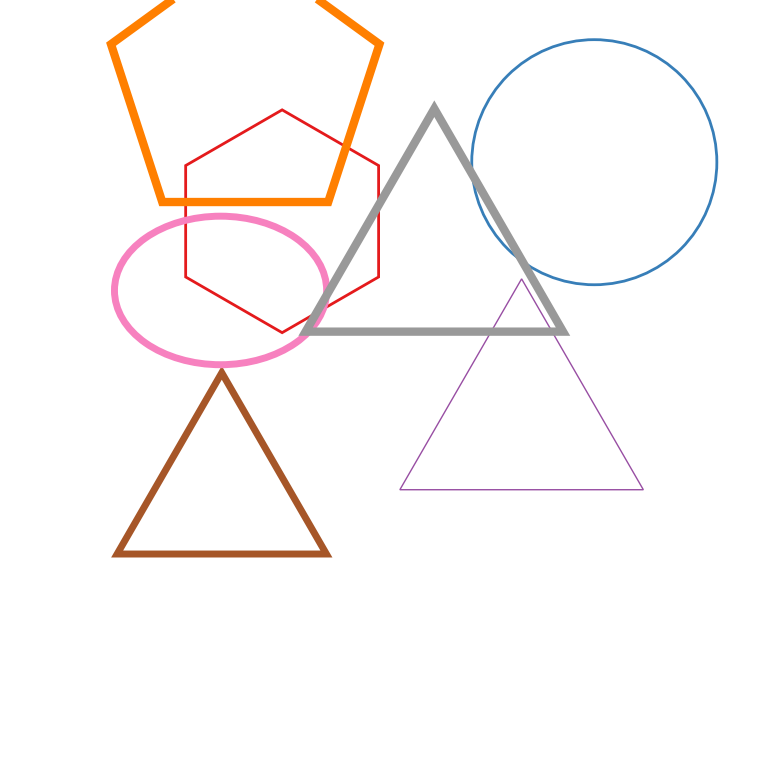[{"shape": "hexagon", "thickness": 1, "radius": 0.72, "center": [0.366, 0.713]}, {"shape": "circle", "thickness": 1, "radius": 0.8, "center": [0.772, 0.789]}, {"shape": "triangle", "thickness": 0.5, "radius": 0.91, "center": [0.677, 0.455]}, {"shape": "pentagon", "thickness": 3, "radius": 0.92, "center": [0.318, 0.886]}, {"shape": "triangle", "thickness": 2.5, "radius": 0.78, "center": [0.288, 0.359]}, {"shape": "oval", "thickness": 2.5, "radius": 0.69, "center": [0.286, 0.623]}, {"shape": "triangle", "thickness": 3, "radius": 0.97, "center": [0.564, 0.666]}]